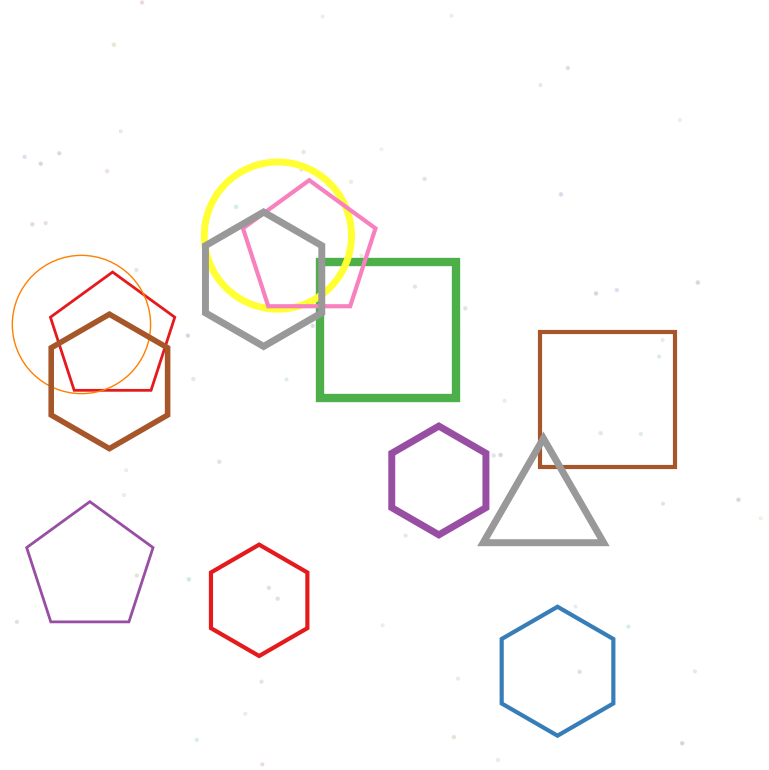[{"shape": "pentagon", "thickness": 1, "radius": 0.42, "center": [0.146, 0.562]}, {"shape": "hexagon", "thickness": 1.5, "radius": 0.36, "center": [0.337, 0.22]}, {"shape": "hexagon", "thickness": 1.5, "radius": 0.42, "center": [0.724, 0.128]}, {"shape": "square", "thickness": 3, "radius": 0.44, "center": [0.504, 0.571]}, {"shape": "pentagon", "thickness": 1, "radius": 0.43, "center": [0.117, 0.262]}, {"shape": "hexagon", "thickness": 2.5, "radius": 0.35, "center": [0.57, 0.376]}, {"shape": "circle", "thickness": 0.5, "radius": 0.45, "center": [0.106, 0.579]}, {"shape": "circle", "thickness": 2.5, "radius": 0.48, "center": [0.361, 0.694]}, {"shape": "hexagon", "thickness": 2, "radius": 0.44, "center": [0.142, 0.505]}, {"shape": "square", "thickness": 1.5, "radius": 0.44, "center": [0.789, 0.481]}, {"shape": "pentagon", "thickness": 1.5, "radius": 0.45, "center": [0.402, 0.675]}, {"shape": "hexagon", "thickness": 2.5, "radius": 0.44, "center": [0.342, 0.637]}, {"shape": "triangle", "thickness": 2.5, "radius": 0.45, "center": [0.706, 0.34]}]